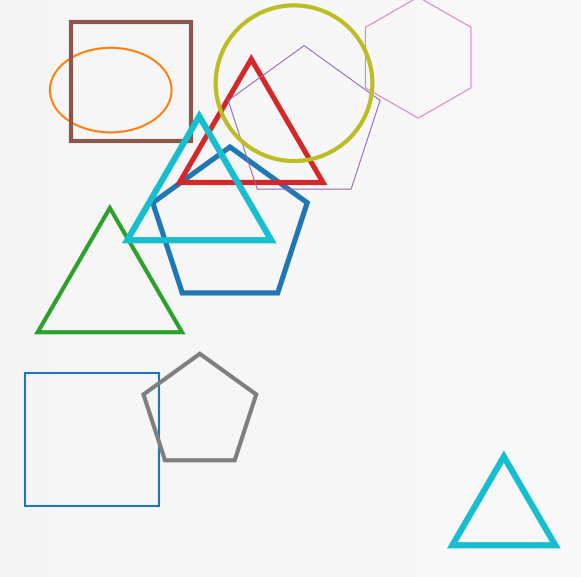[{"shape": "pentagon", "thickness": 2.5, "radius": 0.7, "center": [0.396, 0.605]}, {"shape": "square", "thickness": 1, "radius": 0.58, "center": [0.158, 0.238]}, {"shape": "oval", "thickness": 1, "radius": 0.52, "center": [0.191, 0.843]}, {"shape": "triangle", "thickness": 2, "radius": 0.72, "center": [0.189, 0.496]}, {"shape": "triangle", "thickness": 2.5, "radius": 0.71, "center": [0.432, 0.754]}, {"shape": "pentagon", "thickness": 0.5, "radius": 0.69, "center": [0.523, 0.783]}, {"shape": "square", "thickness": 2, "radius": 0.52, "center": [0.225, 0.858]}, {"shape": "hexagon", "thickness": 0.5, "radius": 0.52, "center": [0.719, 0.899]}, {"shape": "pentagon", "thickness": 2, "radius": 0.51, "center": [0.344, 0.285]}, {"shape": "circle", "thickness": 2, "radius": 0.67, "center": [0.506, 0.855]}, {"shape": "triangle", "thickness": 3, "radius": 0.51, "center": [0.867, 0.106]}, {"shape": "triangle", "thickness": 3, "radius": 0.72, "center": [0.343, 0.655]}]